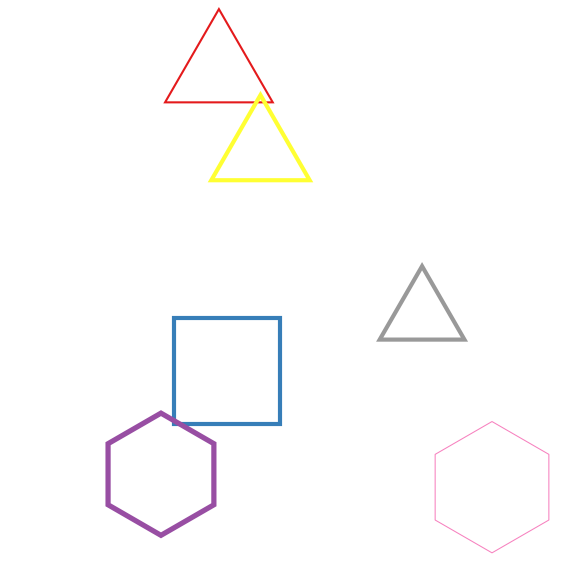[{"shape": "triangle", "thickness": 1, "radius": 0.54, "center": [0.379, 0.876]}, {"shape": "square", "thickness": 2, "radius": 0.46, "center": [0.393, 0.357]}, {"shape": "hexagon", "thickness": 2.5, "radius": 0.53, "center": [0.279, 0.178]}, {"shape": "triangle", "thickness": 2, "radius": 0.49, "center": [0.451, 0.736]}, {"shape": "hexagon", "thickness": 0.5, "radius": 0.57, "center": [0.852, 0.156]}, {"shape": "triangle", "thickness": 2, "radius": 0.42, "center": [0.731, 0.453]}]